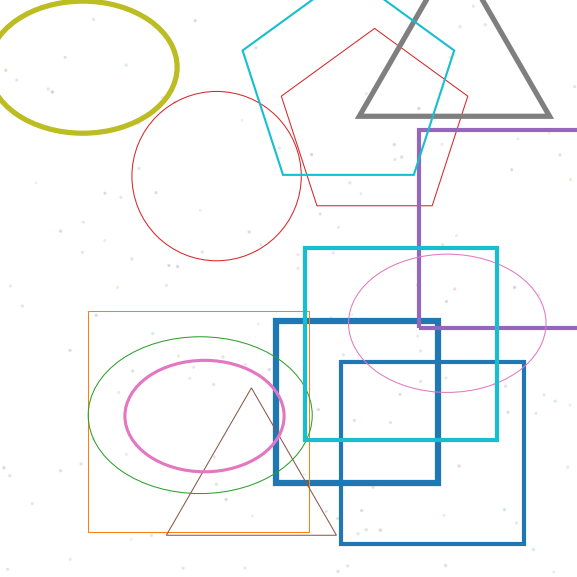[{"shape": "square", "thickness": 2, "radius": 0.79, "center": [0.749, 0.215]}, {"shape": "square", "thickness": 3, "radius": 0.7, "center": [0.619, 0.303]}, {"shape": "square", "thickness": 0.5, "radius": 0.96, "center": [0.344, 0.269]}, {"shape": "oval", "thickness": 0.5, "radius": 0.97, "center": [0.347, 0.28]}, {"shape": "pentagon", "thickness": 0.5, "radius": 0.85, "center": [0.649, 0.78]}, {"shape": "circle", "thickness": 0.5, "radius": 0.73, "center": [0.375, 0.694]}, {"shape": "square", "thickness": 2, "radius": 0.85, "center": [0.897, 0.603]}, {"shape": "triangle", "thickness": 0.5, "radius": 0.85, "center": [0.435, 0.157]}, {"shape": "oval", "thickness": 0.5, "radius": 0.85, "center": [0.775, 0.439]}, {"shape": "oval", "thickness": 1.5, "radius": 0.69, "center": [0.354, 0.279]}, {"shape": "triangle", "thickness": 2.5, "radius": 0.95, "center": [0.787, 0.893]}, {"shape": "oval", "thickness": 2.5, "radius": 0.82, "center": [0.143, 0.883]}, {"shape": "pentagon", "thickness": 1, "radius": 0.96, "center": [0.603, 0.852]}, {"shape": "square", "thickness": 2, "radius": 0.83, "center": [0.695, 0.403]}]